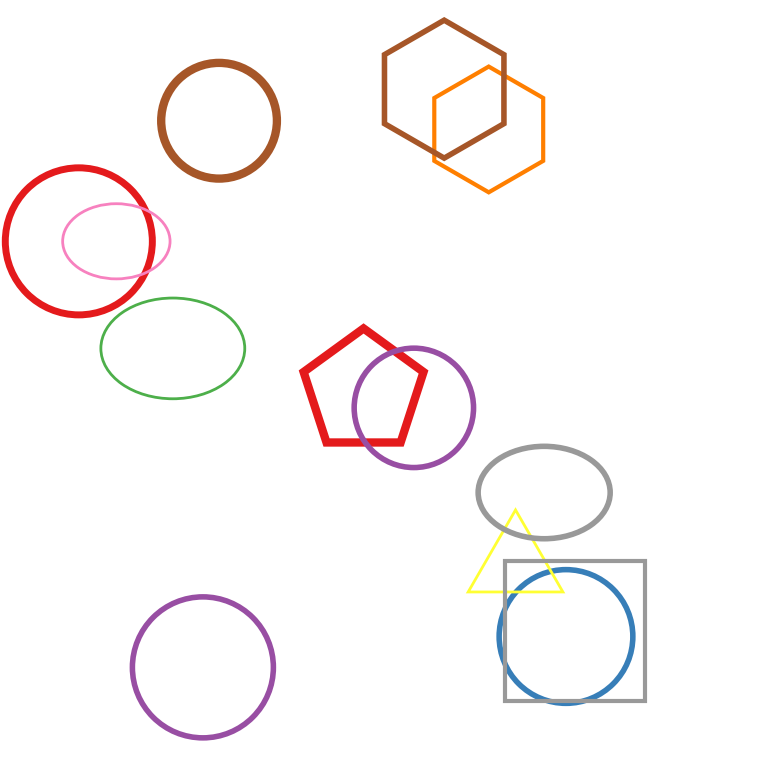[{"shape": "circle", "thickness": 2.5, "radius": 0.48, "center": [0.102, 0.687]}, {"shape": "pentagon", "thickness": 3, "radius": 0.41, "center": [0.472, 0.492]}, {"shape": "circle", "thickness": 2, "radius": 0.43, "center": [0.735, 0.173]}, {"shape": "oval", "thickness": 1, "radius": 0.47, "center": [0.224, 0.548]}, {"shape": "circle", "thickness": 2, "radius": 0.46, "center": [0.263, 0.133]}, {"shape": "circle", "thickness": 2, "radius": 0.39, "center": [0.537, 0.47]}, {"shape": "hexagon", "thickness": 1.5, "radius": 0.41, "center": [0.635, 0.832]}, {"shape": "triangle", "thickness": 1, "radius": 0.36, "center": [0.67, 0.267]}, {"shape": "circle", "thickness": 3, "radius": 0.38, "center": [0.284, 0.843]}, {"shape": "hexagon", "thickness": 2, "radius": 0.45, "center": [0.577, 0.884]}, {"shape": "oval", "thickness": 1, "radius": 0.35, "center": [0.151, 0.687]}, {"shape": "square", "thickness": 1.5, "radius": 0.45, "center": [0.747, 0.18]}, {"shape": "oval", "thickness": 2, "radius": 0.43, "center": [0.707, 0.36]}]